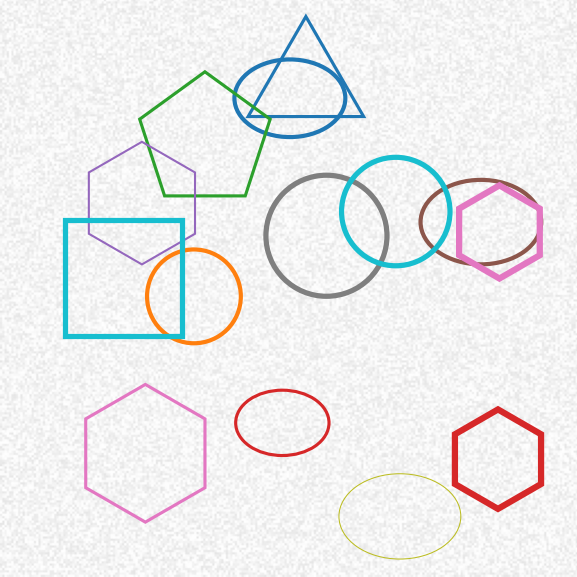[{"shape": "oval", "thickness": 2, "radius": 0.48, "center": [0.502, 0.829]}, {"shape": "triangle", "thickness": 1.5, "radius": 0.58, "center": [0.53, 0.855]}, {"shape": "circle", "thickness": 2, "radius": 0.41, "center": [0.336, 0.486]}, {"shape": "pentagon", "thickness": 1.5, "radius": 0.59, "center": [0.355, 0.756]}, {"shape": "oval", "thickness": 1.5, "radius": 0.4, "center": [0.489, 0.267]}, {"shape": "hexagon", "thickness": 3, "radius": 0.43, "center": [0.862, 0.204]}, {"shape": "hexagon", "thickness": 1, "radius": 0.53, "center": [0.246, 0.647]}, {"shape": "oval", "thickness": 2, "radius": 0.52, "center": [0.833, 0.615]}, {"shape": "hexagon", "thickness": 1.5, "radius": 0.6, "center": [0.252, 0.214]}, {"shape": "hexagon", "thickness": 3, "radius": 0.4, "center": [0.865, 0.597]}, {"shape": "circle", "thickness": 2.5, "radius": 0.52, "center": [0.565, 0.591]}, {"shape": "oval", "thickness": 0.5, "radius": 0.53, "center": [0.692, 0.105]}, {"shape": "square", "thickness": 2.5, "radius": 0.51, "center": [0.213, 0.518]}, {"shape": "circle", "thickness": 2.5, "radius": 0.47, "center": [0.685, 0.633]}]